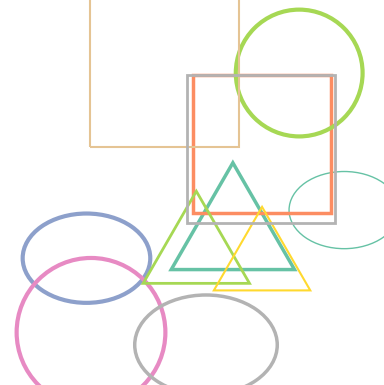[{"shape": "triangle", "thickness": 2.5, "radius": 0.92, "center": [0.605, 0.392]}, {"shape": "oval", "thickness": 1, "radius": 0.72, "center": [0.894, 0.454]}, {"shape": "square", "thickness": 2.5, "radius": 0.9, "center": [0.68, 0.627]}, {"shape": "oval", "thickness": 3, "radius": 0.83, "center": [0.225, 0.329]}, {"shape": "circle", "thickness": 3, "radius": 0.97, "center": [0.236, 0.137]}, {"shape": "circle", "thickness": 3, "radius": 0.82, "center": [0.777, 0.81]}, {"shape": "triangle", "thickness": 2, "radius": 0.8, "center": [0.51, 0.344]}, {"shape": "triangle", "thickness": 1.5, "radius": 0.72, "center": [0.681, 0.318]}, {"shape": "square", "thickness": 1.5, "radius": 0.97, "center": [0.427, 0.811]}, {"shape": "square", "thickness": 2, "radius": 0.96, "center": [0.677, 0.612]}, {"shape": "oval", "thickness": 2.5, "radius": 0.93, "center": [0.535, 0.104]}]